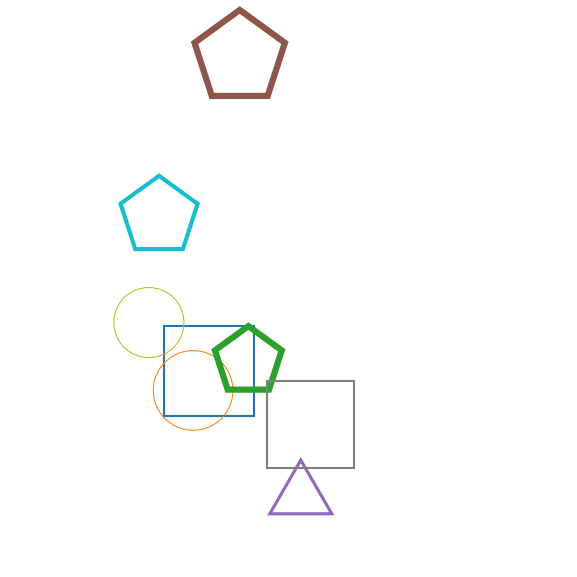[{"shape": "square", "thickness": 1, "radius": 0.39, "center": [0.362, 0.357]}, {"shape": "circle", "thickness": 0.5, "radius": 0.34, "center": [0.334, 0.323]}, {"shape": "pentagon", "thickness": 3, "radius": 0.3, "center": [0.43, 0.374]}, {"shape": "triangle", "thickness": 1.5, "radius": 0.31, "center": [0.521, 0.14]}, {"shape": "pentagon", "thickness": 3, "radius": 0.41, "center": [0.415, 0.9]}, {"shape": "square", "thickness": 1, "radius": 0.38, "center": [0.538, 0.264]}, {"shape": "circle", "thickness": 0.5, "radius": 0.3, "center": [0.258, 0.441]}, {"shape": "pentagon", "thickness": 2, "radius": 0.35, "center": [0.275, 0.625]}]